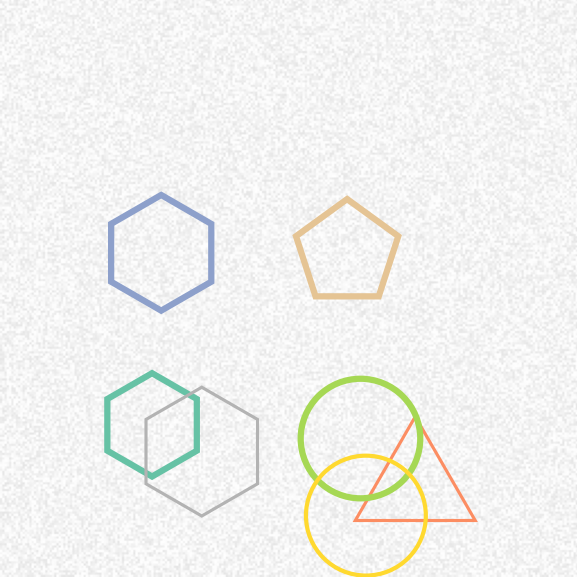[{"shape": "hexagon", "thickness": 3, "radius": 0.45, "center": [0.263, 0.263]}, {"shape": "triangle", "thickness": 1.5, "radius": 0.6, "center": [0.719, 0.158]}, {"shape": "hexagon", "thickness": 3, "radius": 0.5, "center": [0.279, 0.561]}, {"shape": "circle", "thickness": 3, "radius": 0.52, "center": [0.624, 0.24]}, {"shape": "circle", "thickness": 2, "radius": 0.52, "center": [0.634, 0.106]}, {"shape": "pentagon", "thickness": 3, "radius": 0.47, "center": [0.601, 0.561]}, {"shape": "hexagon", "thickness": 1.5, "radius": 0.56, "center": [0.349, 0.217]}]